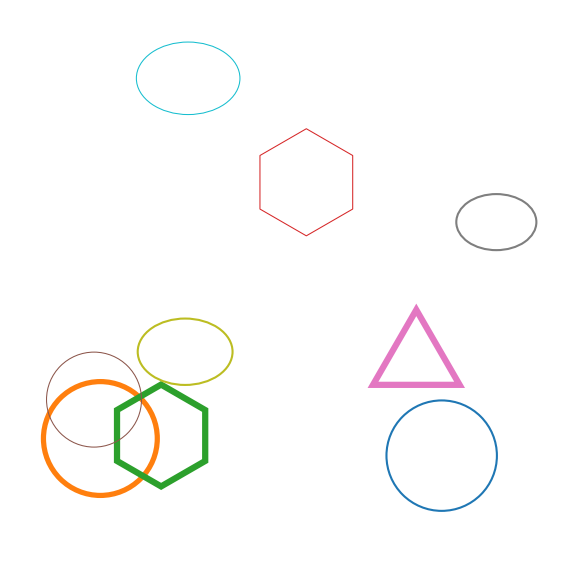[{"shape": "circle", "thickness": 1, "radius": 0.48, "center": [0.765, 0.21]}, {"shape": "circle", "thickness": 2.5, "radius": 0.49, "center": [0.174, 0.24]}, {"shape": "hexagon", "thickness": 3, "radius": 0.44, "center": [0.279, 0.245]}, {"shape": "hexagon", "thickness": 0.5, "radius": 0.46, "center": [0.53, 0.684]}, {"shape": "circle", "thickness": 0.5, "radius": 0.41, "center": [0.163, 0.307]}, {"shape": "triangle", "thickness": 3, "radius": 0.43, "center": [0.721, 0.376]}, {"shape": "oval", "thickness": 1, "radius": 0.35, "center": [0.859, 0.615]}, {"shape": "oval", "thickness": 1, "radius": 0.41, "center": [0.321, 0.39]}, {"shape": "oval", "thickness": 0.5, "radius": 0.45, "center": [0.326, 0.864]}]